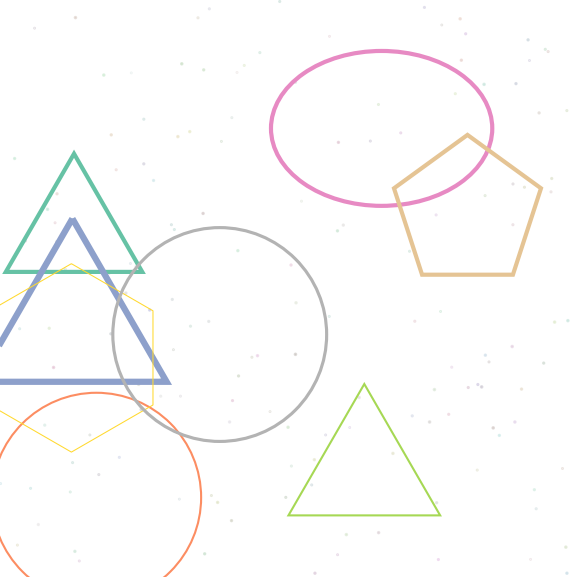[{"shape": "triangle", "thickness": 2, "radius": 0.68, "center": [0.128, 0.597]}, {"shape": "circle", "thickness": 1, "radius": 0.91, "center": [0.167, 0.138]}, {"shape": "triangle", "thickness": 3, "radius": 0.94, "center": [0.125, 0.432]}, {"shape": "oval", "thickness": 2, "radius": 0.96, "center": [0.661, 0.777]}, {"shape": "triangle", "thickness": 1, "radius": 0.76, "center": [0.631, 0.183]}, {"shape": "hexagon", "thickness": 0.5, "radius": 0.82, "center": [0.124, 0.379]}, {"shape": "pentagon", "thickness": 2, "radius": 0.67, "center": [0.81, 0.632]}, {"shape": "circle", "thickness": 1.5, "radius": 0.93, "center": [0.38, 0.42]}]